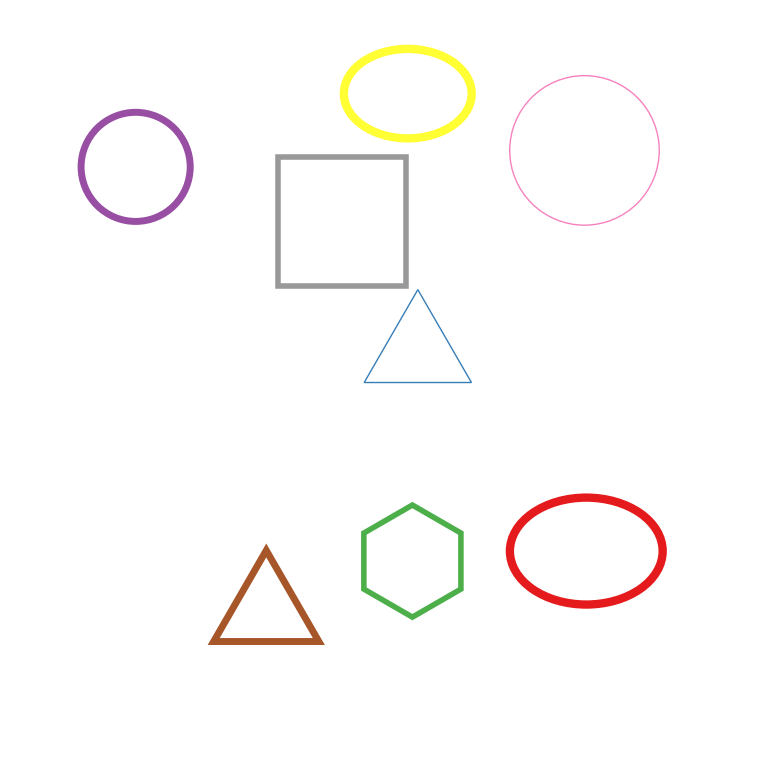[{"shape": "oval", "thickness": 3, "radius": 0.5, "center": [0.761, 0.284]}, {"shape": "triangle", "thickness": 0.5, "radius": 0.4, "center": [0.543, 0.543]}, {"shape": "hexagon", "thickness": 2, "radius": 0.36, "center": [0.536, 0.271]}, {"shape": "circle", "thickness": 2.5, "radius": 0.35, "center": [0.176, 0.783]}, {"shape": "oval", "thickness": 3, "radius": 0.41, "center": [0.53, 0.878]}, {"shape": "triangle", "thickness": 2.5, "radius": 0.39, "center": [0.346, 0.206]}, {"shape": "circle", "thickness": 0.5, "radius": 0.49, "center": [0.759, 0.805]}, {"shape": "square", "thickness": 2, "radius": 0.42, "center": [0.444, 0.712]}]